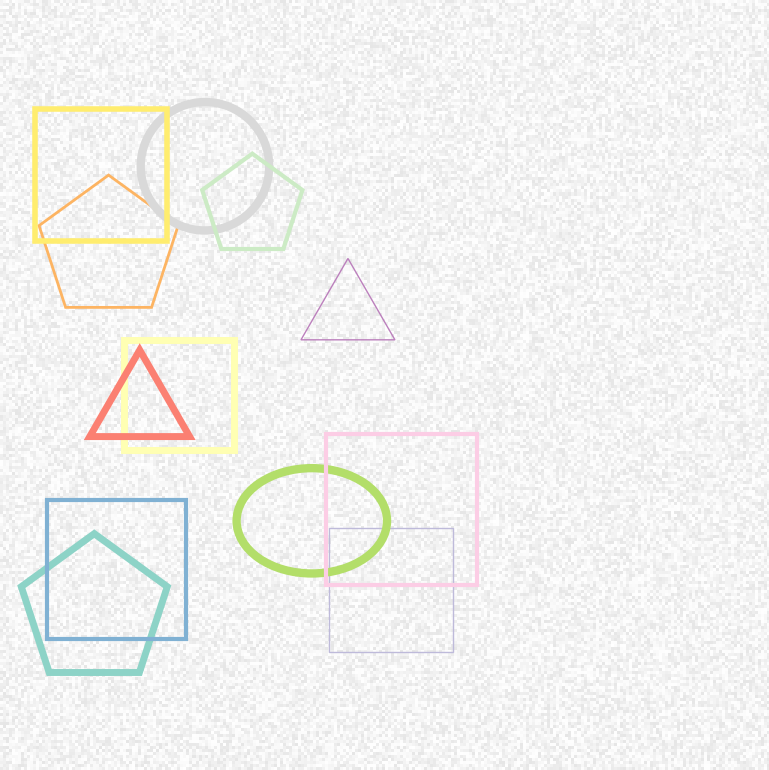[{"shape": "pentagon", "thickness": 2.5, "radius": 0.5, "center": [0.122, 0.207]}, {"shape": "square", "thickness": 2.5, "radius": 0.36, "center": [0.233, 0.487]}, {"shape": "square", "thickness": 0.5, "radius": 0.4, "center": [0.507, 0.234]}, {"shape": "triangle", "thickness": 2.5, "radius": 0.37, "center": [0.181, 0.47]}, {"shape": "square", "thickness": 1.5, "radius": 0.45, "center": [0.151, 0.261]}, {"shape": "pentagon", "thickness": 1, "radius": 0.47, "center": [0.141, 0.678]}, {"shape": "oval", "thickness": 3, "radius": 0.49, "center": [0.405, 0.324]}, {"shape": "square", "thickness": 1.5, "radius": 0.49, "center": [0.522, 0.339]}, {"shape": "circle", "thickness": 3, "radius": 0.42, "center": [0.266, 0.784]}, {"shape": "triangle", "thickness": 0.5, "radius": 0.35, "center": [0.452, 0.594]}, {"shape": "pentagon", "thickness": 1.5, "radius": 0.34, "center": [0.328, 0.732]}, {"shape": "square", "thickness": 2, "radius": 0.43, "center": [0.131, 0.773]}]